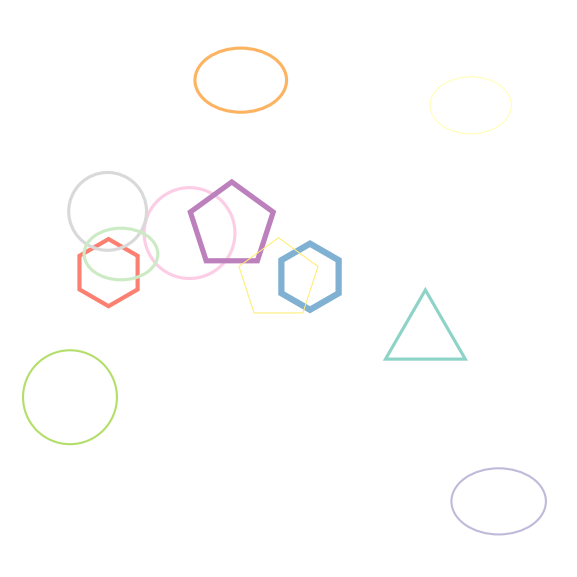[{"shape": "triangle", "thickness": 1.5, "radius": 0.4, "center": [0.737, 0.417]}, {"shape": "oval", "thickness": 0.5, "radius": 0.35, "center": [0.815, 0.817]}, {"shape": "oval", "thickness": 1, "radius": 0.41, "center": [0.863, 0.131]}, {"shape": "hexagon", "thickness": 2, "radius": 0.29, "center": [0.188, 0.527]}, {"shape": "hexagon", "thickness": 3, "radius": 0.29, "center": [0.537, 0.52]}, {"shape": "oval", "thickness": 1.5, "radius": 0.4, "center": [0.417, 0.86]}, {"shape": "circle", "thickness": 1, "radius": 0.41, "center": [0.121, 0.311]}, {"shape": "circle", "thickness": 1.5, "radius": 0.39, "center": [0.328, 0.596]}, {"shape": "circle", "thickness": 1.5, "radius": 0.34, "center": [0.186, 0.633]}, {"shape": "pentagon", "thickness": 2.5, "radius": 0.38, "center": [0.401, 0.609]}, {"shape": "oval", "thickness": 1.5, "radius": 0.32, "center": [0.209, 0.559]}, {"shape": "pentagon", "thickness": 0.5, "radius": 0.36, "center": [0.482, 0.515]}]